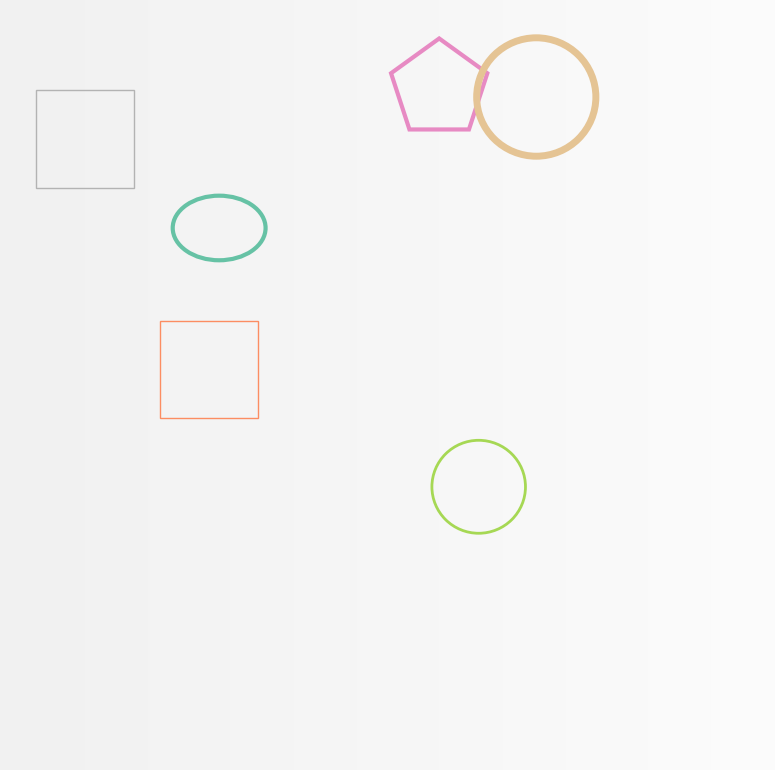[{"shape": "oval", "thickness": 1.5, "radius": 0.3, "center": [0.283, 0.704]}, {"shape": "square", "thickness": 0.5, "radius": 0.32, "center": [0.27, 0.52]}, {"shape": "pentagon", "thickness": 1.5, "radius": 0.33, "center": [0.567, 0.885]}, {"shape": "circle", "thickness": 1, "radius": 0.3, "center": [0.618, 0.368]}, {"shape": "circle", "thickness": 2.5, "radius": 0.38, "center": [0.692, 0.874]}, {"shape": "square", "thickness": 0.5, "radius": 0.32, "center": [0.11, 0.819]}]